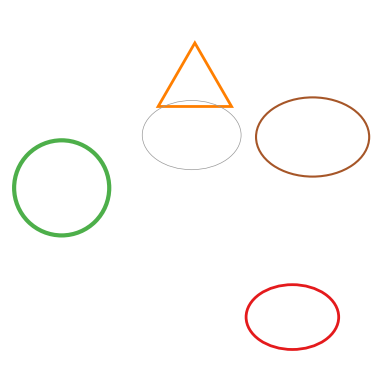[{"shape": "oval", "thickness": 2, "radius": 0.6, "center": [0.759, 0.176]}, {"shape": "circle", "thickness": 3, "radius": 0.62, "center": [0.16, 0.512]}, {"shape": "triangle", "thickness": 2, "radius": 0.55, "center": [0.506, 0.778]}, {"shape": "oval", "thickness": 1.5, "radius": 0.73, "center": [0.812, 0.644]}, {"shape": "oval", "thickness": 0.5, "radius": 0.64, "center": [0.498, 0.649]}]